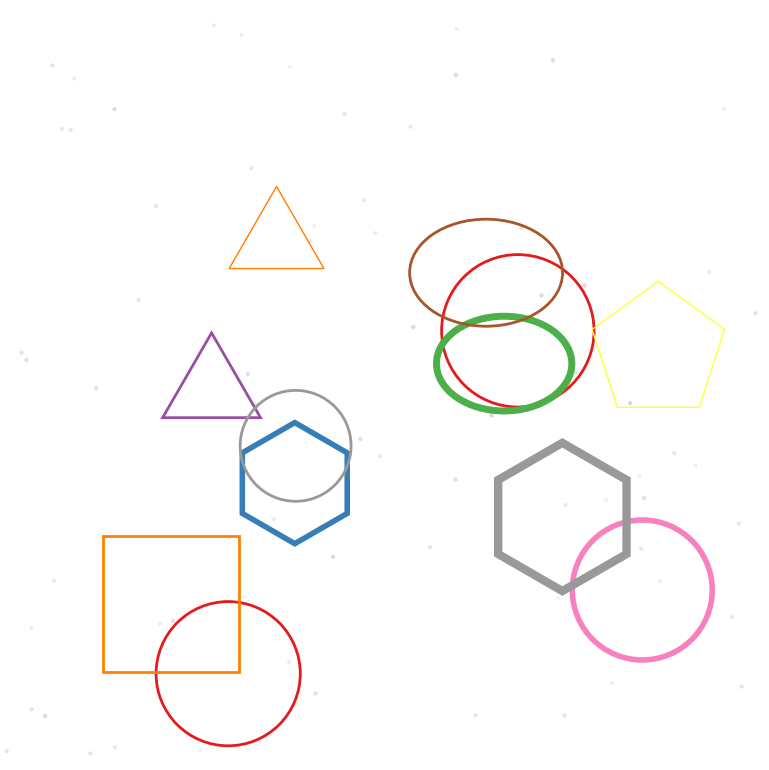[{"shape": "circle", "thickness": 1, "radius": 0.49, "center": [0.673, 0.57]}, {"shape": "circle", "thickness": 1, "radius": 0.47, "center": [0.296, 0.125]}, {"shape": "hexagon", "thickness": 2, "radius": 0.39, "center": [0.383, 0.373]}, {"shape": "oval", "thickness": 2.5, "radius": 0.44, "center": [0.655, 0.528]}, {"shape": "triangle", "thickness": 1, "radius": 0.37, "center": [0.275, 0.494]}, {"shape": "square", "thickness": 1, "radius": 0.44, "center": [0.222, 0.216]}, {"shape": "triangle", "thickness": 0.5, "radius": 0.36, "center": [0.359, 0.687]}, {"shape": "pentagon", "thickness": 0.5, "radius": 0.45, "center": [0.855, 0.544]}, {"shape": "oval", "thickness": 1, "radius": 0.5, "center": [0.631, 0.646]}, {"shape": "circle", "thickness": 2, "radius": 0.45, "center": [0.834, 0.234]}, {"shape": "circle", "thickness": 1, "radius": 0.36, "center": [0.384, 0.421]}, {"shape": "hexagon", "thickness": 3, "radius": 0.48, "center": [0.73, 0.329]}]